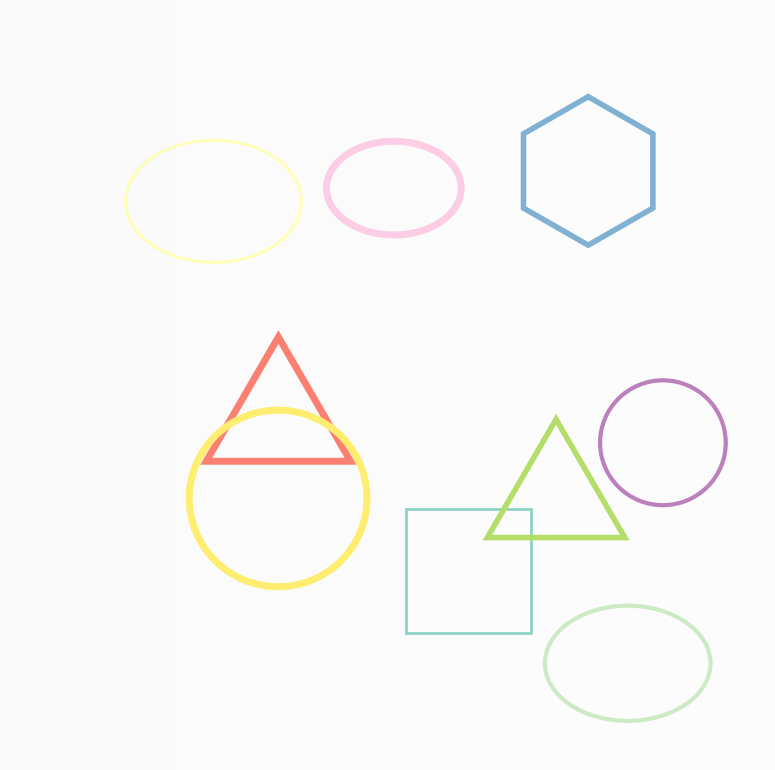[{"shape": "square", "thickness": 1, "radius": 0.41, "center": [0.605, 0.258]}, {"shape": "oval", "thickness": 1, "radius": 0.57, "center": [0.276, 0.739]}, {"shape": "triangle", "thickness": 2.5, "radius": 0.54, "center": [0.359, 0.455]}, {"shape": "hexagon", "thickness": 2, "radius": 0.48, "center": [0.759, 0.778]}, {"shape": "triangle", "thickness": 2, "radius": 0.51, "center": [0.718, 0.353]}, {"shape": "oval", "thickness": 2.5, "radius": 0.43, "center": [0.508, 0.756]}, {"shape": "circle", "thickness": 1.5, "radius": 0.41, "center": [0.855, 0.425]}, {"shape": "oval", "thickness": 1.5, "radius": 0.53, "center": [0.81, 0.139]}, {"shape": "circle", "thickness": 2.5, "radius": 0.57, "center": [0.359, 0.353]}]